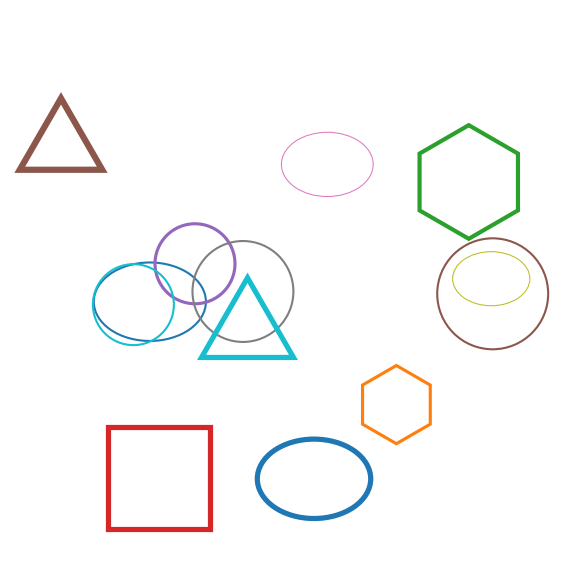[{"shape": "oval", "thickness": 2.5, "radius": 0.49, "center": [0.544, 0.17]}, {"shape": "oval", "thickness": 1, "radius": 0.49, "center": [0.259, 0.477]}, {"shape": "hexagon", "thickness": 1.5, "radius": 0.34, "center": [0.686, 0.299]}, {"shape": "hexagon", "thickness": 2, "radius": 0.49, "center": [0.812, 0.684]}, {"shape": "square", "thickness": 2.5, "radius": 0.44, "center": [0.275, 0.171]}, {"shape": "circle", "thickness": 1.5, "radius": 0.35, "center": [0.338, 0.542]}, {"shape": "circle", "thickness": 1, "radius": 0.48, "center": [0.853, 0.49]}, {"shape": "triangle", "thickness": 3, "radius": 0.41, "center": [0.106, 0.746]}, {"shape": "oval", "thickness": 0.5, "radius": 0.4, "center": [0.567, 0.714]}, {"shape": "circle", "thickness": 1, "radius": 0.44, "center": [0.421, 0.494]}, {"shape": "oval", "thickness": 0.5, "radius": 0.33, "center": [0.851, 0.517]}, {"shape": "triangle", "thickness": 2.5, "radius": 0.46, "center": [0.429, 0.426]}, {"shape": "circle", "thickness": 1, "radius": 0.35, "center": [0.231, 0.472]}]